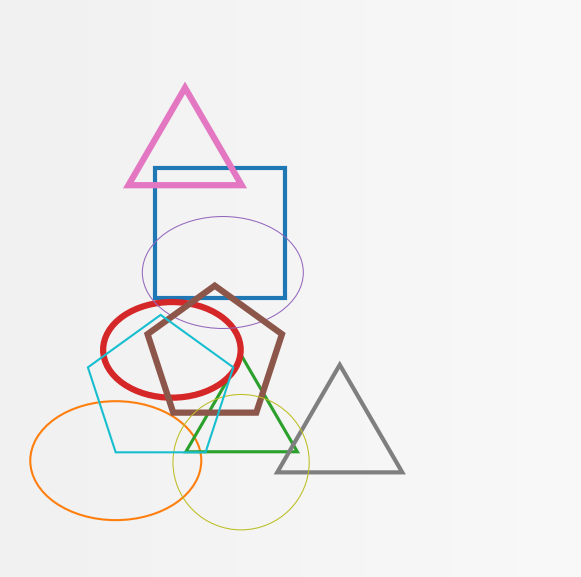[{"shape": "square", "thickness": 2, "radius": 0.56, "center": [0.378, 0.596]}, {"shape": "oval", "thickness": 1, "radius": 0.74, "center": [0.199, 0.201]}, {"shape": "triangle", "thickness": 1.5, "radius": 0.55, "center": [0.416, 0.272]}, {"shape": "oval", "thickness": 3, "radius": 0.59, "center": [0.296, 0.393]}, {"shape": "oval", "thickness": 0.5, "radius": 0.69, "center": [0.383, 0.527]}, {"shape": "pentagon", "thickness": 3, "radius": 0.61, "center": [0.369, 0.383]}, {"shape": "triangle", "thickness": 3, "radius": 0.56, "center": [0.318, 0.735]}, {"shape": "triangle", "thickness": 2, "radius": 0.62, "center": [0.585, 0.243]}, {"shape": "circle", "thickness": 0.5, "radius": 0.59, "center": [0.415, 0.199]}, {"shape": "pentagon", "thickness": 1, "radius": 0.66, "center": [0.276, 0.322]}]